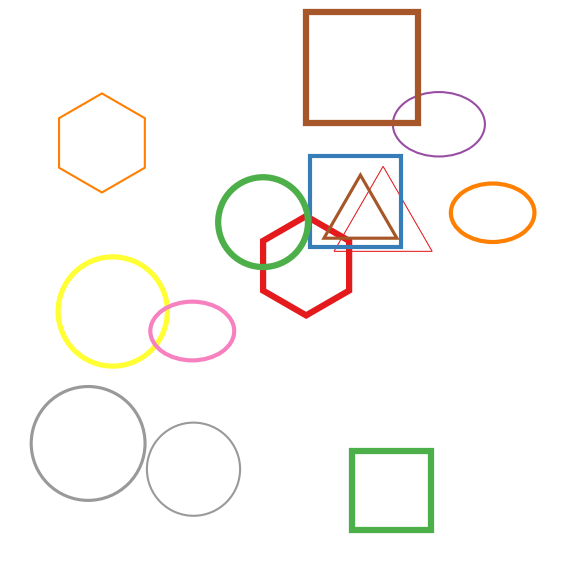[{"shape": "hexagon", "thickness": 3, "radius": 0.43, "center": [0.53, 0.539]}, {"shape": "triangle", "thickness": 0.5, "radius": 0.49, "center": [0.663, 0.613]}, {"shape": "square", "thickness": 2, "radius": 0.39, "center": [0.615, 0.65]}, {"shape": "square", "thickness": 3, "radius": 0.34, "center": [0.678, 0.149]}, {"shape": "circle", "thickness": 3, "radius": 0.39, "center": [0.456, 0.614]}, {"shape": "oval", "thickness": 1, "radius": 0.4, "center": [0.76, 0.784]}, {"shape": "hexagon", "thickness": 1, "radius": 0.43, "center": [0.177, 0.752]}, {"shape": "oval", "thickness": 2, "radius": 0.36, "center": [0.853, 0.631]}, {"shape": "circle", "thickness": 2.5, "radius": 0.47, "center": [0.195, 0.46]}, {"shape": "square", "thickness": 3, "radius": 0.48, "center": [0.627, 0.883]}, {"shape": "triangle", "thickness": 1.5, "radius": 0.36, "center": [0.624, 0.623]}, {"shape": "oval", "thickness": 2, "radius": 0.36, "center": [0.333, 0.426]}, {"shape": "circle", "thickness": 1.5, "radius": 0.49, "center": [0.153, 0.231]}, {"shape": "circle", "thickness": 1, "radius": 0.4, "center": [0.335, 0.187]}]